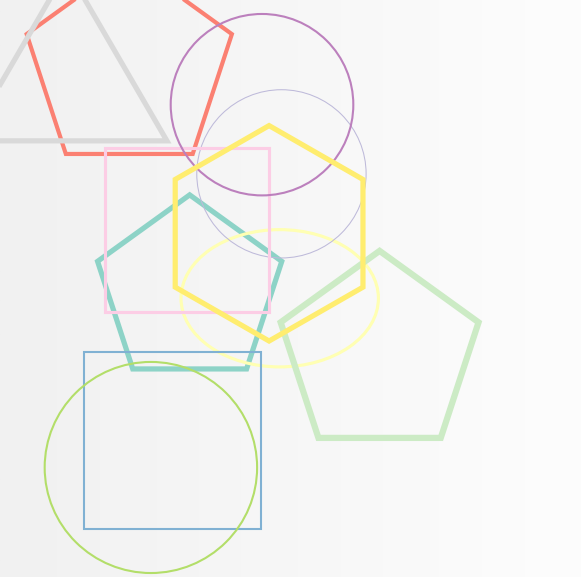[{"shape": "pentagon", "thickness": 2.5, "radius": 0.83, "center": [0.326, 0.495]}, {"shape": "oval", "thickness": 1.5, "radius": 0.85, "center": [0.481, 0.483]}, {"shape": "circle", "thickness": 0.5, "radius": 0.73, "center": [0.484, 0.698]}, {"shape": "pentagon", "thickness": 2, "radius": 0.93, "center": [0.222, 0.883]}, {"shape": "square", "thickness": 1, "radius": 0.76, "center": [0.296, 0.236]}, {"shape": "circle", "thickness": 1, "radius": 0.91, "center": [0.26, 0.19]}, {"shape": "square", "thickness": 1.5, "radius": 0.71, "center": [0.322, 0.601]}, {"shape": "triangle", "thickness": 2.5, "radius": 0.99, "center": [0.116, 0.854]}, {"shape": "circle", "thickness": 1, "radius": 0.79, "center": [0.451, 0.818]}, {"shape": "pentagon", "thickness": 3, "radius": 0.9, "center": [0.653, 0.386]}, {"shape": "hexagon", "thickness": 2.5, "radius": 0.93, "center": [0.463, 0.595]}]